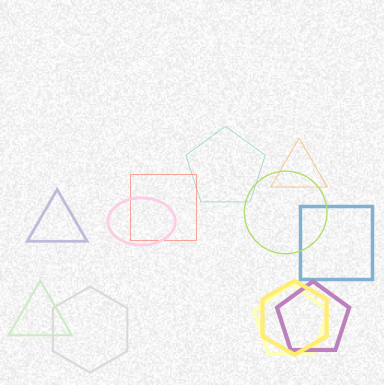[{"shape": "pentagon", "thickness": 0.5, "radius": 0.54, "center": [0.586, 0.563]}, {"shape": "pentagon", "thickness": 2.5, "radius": 0.5, "center": [0.756, 0.162]}, {"shape": "triangle", "thickness": 2, "radius": 0.45, "center": [0.148, 0.418]}, {"shape": "square", "thickness": 0.5, "radius": 0.43, "center": [0.422, 0.463]}, {"shape": "square", "thickness": 2.5, "radius": 0.47, "center": [0.873, 0.37]}, {"shape": "triangle", "thickness": 0.5, "radius": 0.42, "center": [0.777, 0.557]}, {"shape": "circle", "thickness": 1, "radius": 0.54, "center": [0.742, 0.448]}, {"shape": "oval", "thickness": 2, "radius": 0.44, "center": [0.368, 0.425]}, {"shape": "hexagon", "thickness": 1.5, "radius": 0.56, "center": [0.234, 0.144]}, {"shape": "pentagon", "thickness": 3, "radius": 0.49, "center": [0.813, 0.171]}, {"shape": "triangle", "thickness": 1.5, "radius": 0.47, "center": [0.104, 0.177]}, {"shape": "hexagon", "thickness": 3, "radius": 0.48, "center": [0.765, 0.175]}]